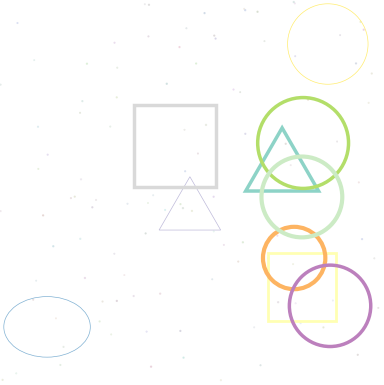[{"shape": "triangle", "thickness": 2.5, "radius": 0.55, "center": [0.733, 0.558]}, {"shape": "square", "thickness": 2, "radius": 0.44, "center": [0.784, 0.255]}, {"shape": "triangle", "thickness": 0.5, "radius": 0.46, "center": [0.493, 0.449]}, {"shape": "oval", "thickness": 0.5, "radius": 0.56, "center": [0.122, 0.151]}, {"shape": "circle", "thickness": 3, "radius": 0.4, "center": [0.764, 0.33]}, {"shape": "circle", "thickness": 2.5, "radius": 0.59, "center": [0.787, 0.629]}, {"shape": "square", "thickness": 2.5, "radius": 0.53, "center": [0.454, 0.622]}, {"shape": "circle", "thickness": 2.5, "radius": 0.53, "center": [0.857, 0.206]}, {"shape": "circle", "thickness": 3, "radius": 0.52, "center": [0.784, 0.488]}, {"shape": "circle", "thickness": 0.5, "radius": 0.52, "center": [0.851, 0.886]}]